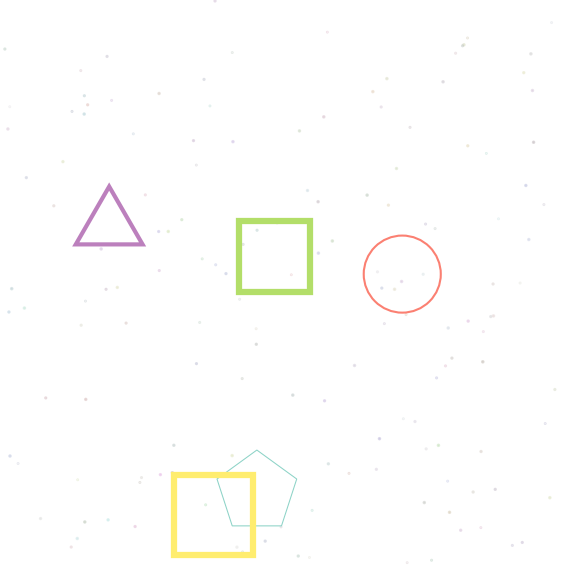[{"shape": "pentagon", "thickness": 0.5, "radius": 0.36, "center": [0.445, 0.147]}, {"shape": "circle", "thickness": 1, "radius": 0.33, "center": [0.697, 0.524]}, {"shape": "square", "thickness": 3, "radius": 0.31, "center": [0.475, 0.555]}, {"shape": "triangle", "thickness": 2, "radius": 0.33, "center": [0.189, 0.609]}, {"shape": "square", "thickness": 3, "radius": 0.34, "center": [0.37, 0.108]}]